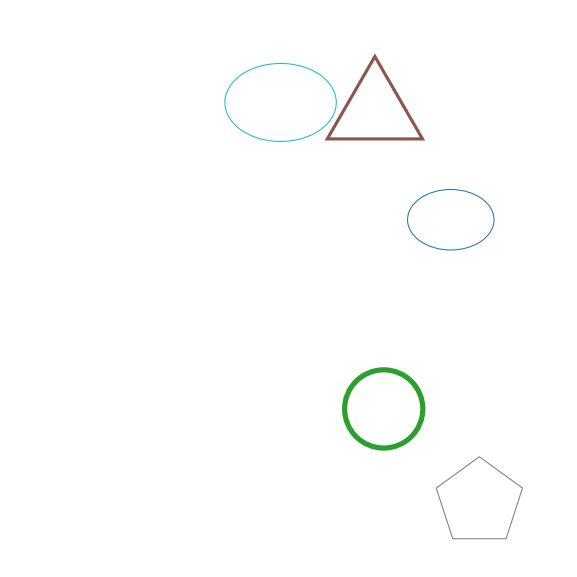[{"shape": "oval", "thickness": 0.5, "radius": 0.37, "center": [0.781, 0.619]}, {"shape": "circle", "thickness": 2.5, "radius": 0.34, "center": [0.664, 0.291]}, {"shape": "triangle", "thickness": 1.5, "radius": 0.48, "center": [0.649, 0.806]}, {"shape": "pentagon", "thickness": 0.5, "radius": 0.39, "center": [0.83, 0.13]}, {"shape": "oval", "thickness": 0.5, "radius": 0.48, "center": [0.486, 0.822]}]